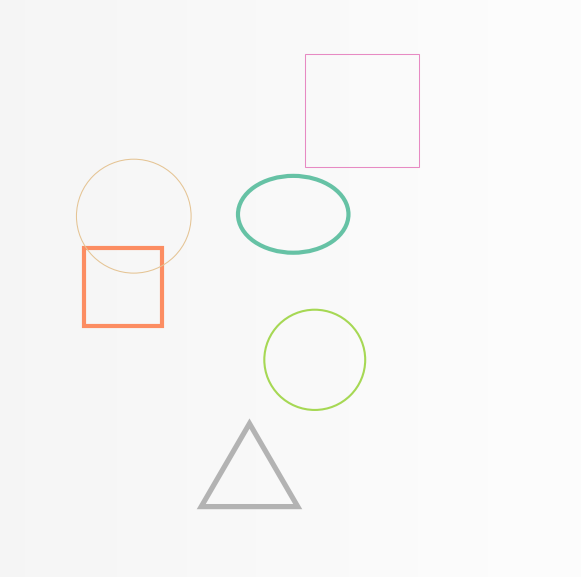[{"shape": "oval", "thickness": 2, "radius": 0.48, "center": [0.504, 0.628]}, {"shape": "square", "thickness": 2, "radius": 0.34, "center": [0.212, 0.503]}, {"shape": "square", "thickness": 0.5, "radius": 0.49, "center": [0.623, 0.808]}, {"shape": "circle", "thickness": 1, "radius": 0.43, "center": [0.542, 0.376]}, {"shape": "circle", "thickness": 0.5, "radius": 0.49, "center": [0.23, 0.625]}, {"shape": "triangle", "thickness": 2.5, "radius": 0.48, "center": [0.429, 0.17]}]